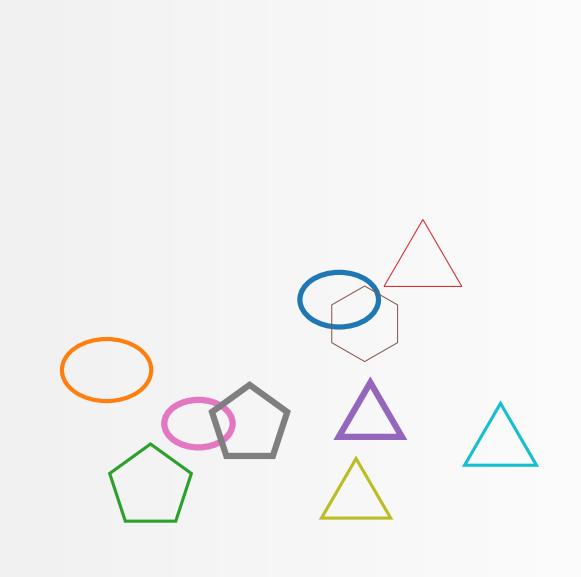[{"shape": "oval", "thickness": 2.5, "radius": 0.34, "center": [0.584, 0.48]}, {"shape": "oval", "thickness": 2, "radius": 0.38, "center": [0.183, 0.358]}, {"shape": "pentagon", "thickness": 1.5, "radius": 0.37, "center": [0.259, 0.156]}, {"shape": "triangle", "thickness": 0.5, "radius": 0.39, "center": [0.728, 0.542]}, {"shape": "triangle", "thickness": 3, "radius": 0.31, "center": [0.637, 0.274]}, {"shape": "hexagon", "thickness": 0.5, "radius": 0.33, "center": [0.627, 0.438]}, {"shape": "oval", "thickness": 3, "radius": 0.29, "center": [0.341, 0.266]}, {"shape": "pentagon", "thickness": 3, "radius": 0.34, "center": [0.429, 0.265]}, {"shape": "triangle", "thickness": 1.5, "radius": 0.34, "center": [0.613, 0.136]}, {"shape": "triangle", "thickness": 1.5, "radius": 0.36, "center": [0.861, 0.229]}]